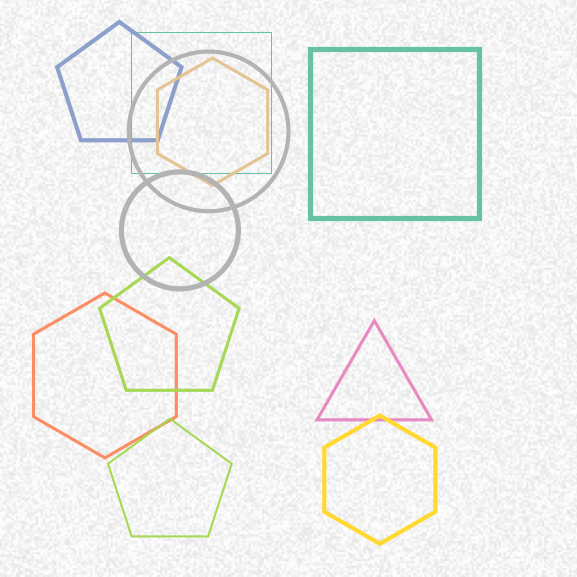[{"shape": "square", "thickness": 2.5, "radius": 0.73, "center": [0.682, 0.768]}, {"shape": "square", "thickness": 0.5, "radius": 0.61, "center": [0.348, 0.822]}, {"shape": "hexagon", "thickness": 1.5, "radius": 0.71, "center": [0.182, 0.349]}, {"shape": "pentagon", "thickness": 2, "radius": 0.57, "center": [0.207, 0.848]}, {"shape": "triangle", "thickness": 1.5, "radius": 0.57, "center": [0.648, 0.329]}, {"shape": "pentagon", "thickness": 1.5, "radius": 0.64, "center": [0.293, 0.426]}, {"shape": "pentagon", "thickness": 1, "radius": 0.56, "center": [0.294, 0.161]}, {"shape": "hexagon", "thickness": 2, "radius": 0.56, "center": [0.658, 0.169]}, {"shape": "hexagon", "thickness": 1.5, "radius": 0.55, "center": [0.368, 0.788]}, {"shape": "circle", "thickness": 2, "radius": 0.69, "center": [0.361, 0.772]}, {"shape": "circle", "thickness": 2.5, "radius": 0.51, "center": [0.312, 0.6]}]